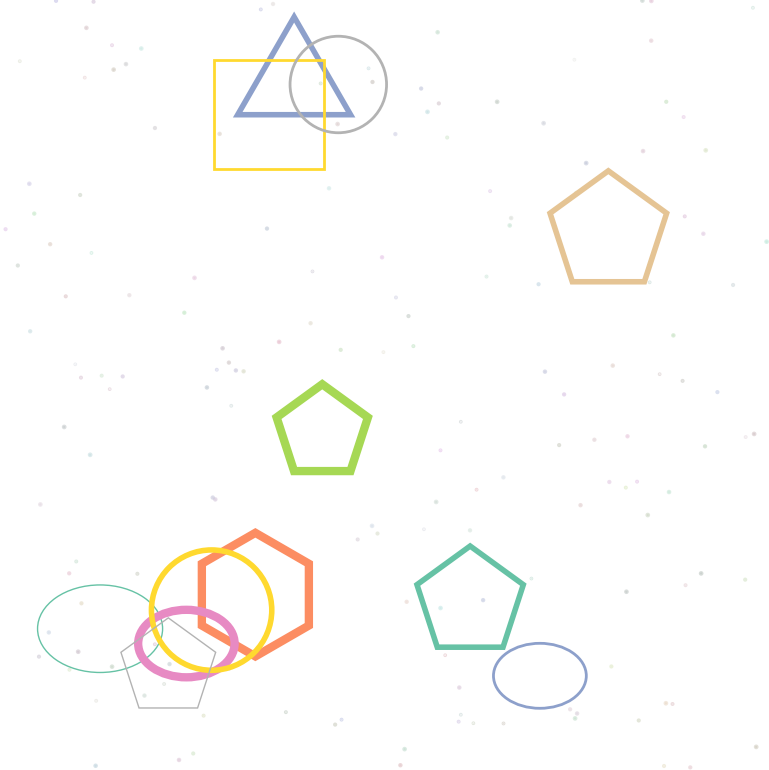[{"shape": "oval", "thickness": 0.5, "radius": 0.41, "center": [0.13, 0.183]}, {"shape": "pentagon", "thickness": 2, "radius": 0.36, "center": [0.611, 0.218]}, {"shape": "hexagon", "thickness": 3, "radius": 0.4, "center": [0.332, 0.228]}, {"shape": "oval", "thickness": 1, "radius": 0.3, "center": [0.701, 0.122]}, {"shape": "triangle", "thickness": 2, "radius": 0.42, "center": [0.382, 0.893]}, {"shape": "oval", "thickness": 3, "radius": 0.31, "center": [0.242, 0.164]}, {"shape": "pentagon", "thickness": 3, "radius": 0.31, "center": [0.419, 0.439]}, {"shape": "circle", "thickness": 2, "radius": 0.39, "center": [0.275, 0.208]}, {"shape": "square", "thickness": 1, "radius": 0.36, "center": [0.349, 0.851]}, {"shape": "pentagon", "thickness": 2, "radius": 0.4, "center": [0.79, 0.698]}, {"shape": "circle", "thickness": 1, "radius": 0.31, "center": [0.439, 0.89]}, {"shape": "pentagon", "thickness": 0.5, "radius": 0.32, "center": [0.219, 0.133]}]